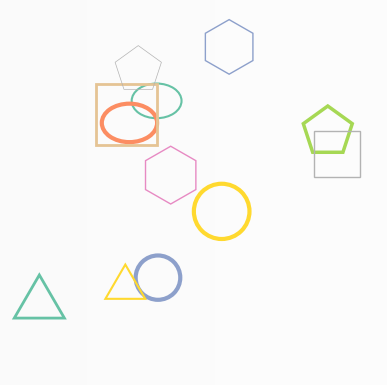[{"shape": "triangle", "thickness": 2, "radius": 0.37, "center": [0.102, 0.211]}, {"shape": "oval", "thickness": 1.5, "radius": 0.32, "center": [0.404, 0.738]}, {"shape": "oval", "thickness": 3, "radius": 0.36, "center": [0.334, 0.681]}, {"shape": "circle", "thickness": 3, "radius": 0.29, "center": [0.408, 0.279]}, {"shape": "hexagon", "thickness": 1, "radius": 0.35, "center": [0.591, 0.878]}, {"shape": "hexagon", "thickness": 1, "radius": 0.38, "center": [0.44, 0.545]}, {"shape": "pentagon", "thickness": 2.5, "radius": 0.33, "center": [0.846, 0.658]}, {"shape": "circle", "thickness": 3, "radius": 0.36, "center": [0.572, 0.451]}, {"shape": "triangle", "thickness": 1.5, "radius": 0.3, "center": [0.323, 0.253]}, {"shape": "square", "thickness": 2, "radius": 0.4, "center": [0.326, 0.702]}, {"shape": "pentagon", "thickness": 0.5, "radius": 0.31, "center": [0.357, 0.819]}, {"shape": "square", "thickness": 1, "radius": 0.3, "center": [0.869, 0.601]}]